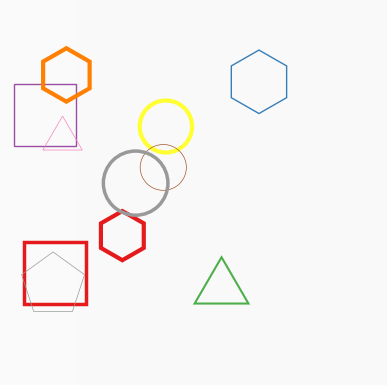[{"shape": "square", "thickness": 2.5, "radius": 0.4, "center": [0.142, 0.29]}, {"shape": "hexagon", "thickness": 3, "radius": 0.32, "center": [0.316, 0.388]}, {"shape": "hexagon", "thickness": 1, "radius": 0.41, "center": [0.668, 0.788]}, {"shape": "triangle", "thickness": 1.5, "radius": 0.4, "center": [0.572, 0.252]}, {"shape": "square", "thickness": 1, "radius": 0.4, "center": [0.116, 0.702]}, {"shape": "hexagon", "thickness": 3, "radius": 0.35, "center": [0.171, 0.805]}, {"shape": "circle", "thickness": 3, "radius": 0.34, "center": [0.428, 0.671]}, {"shape": "circle", "thickness": 0.5, "radius": 0.3, "center": [0.421, 0.565]}, {"shape": "triangle", "thickness": 0.5, "radius": 0.29, "center": [0.161, 0.64]}, {"shape": "pentagon", "thickness": 0.5, "radius": 0.43, "center": [0.137, 0.26]}, {"shape": "circle", "thickness": 2.5, "radius": 0.42, "center": [0.35, 0.524]}]